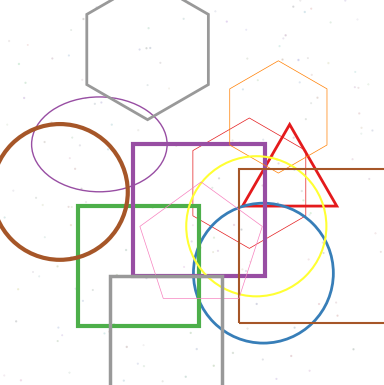[{"shape": "triangle", "thickness": 2, "radius": 0.71, "center": [0.752, 0.535]}, {"shape": "hexagon", "thickness": 0.5, "radius": 0.85, "center": [0.648, 0.524]}, {"shape": "circle", "thickness": 2, "radius": 0.91, "center": [0.684, 0.291]}, {"shape": "square", "thickness": 3, "radius": 0.78, "center": [0.36, 0.31]}, {"shape": "square", "thickness": 3, "radius": 0.86, "center": [0.516, 0.455]}, {"shape": "oval", "thickness": 1, "radius": 0.88, "center": [0.258, 0.625]}, {"shape": "hexagon", "thickness": 0.5, "radius": 0.73, "center": [0.723, 0.696]}, {"shape": "circle", "thickness": 1.5, "radius": 0.91, "center": [0.666, 0.412]}, {"shape": "square", "thickness": 1.5, "radius": 1.0, "center": [0.819, 0.362]}, {"shape": "circle", "thickness": 3, "radius": 0.88, "center": [0.156, 0.501]}, {"shape": "pentagon", "thickness": 0.5, "radius": 0.84, "center": [0.522, 0.36]}, {"shape": "hexagon", "thickness": 2, "radius": 0.91, "center": [0.383, 0.871]}, {"shape": "square", "thickness": 2.5, "radius": 0.73, "center": [0.431, 0.138]}]